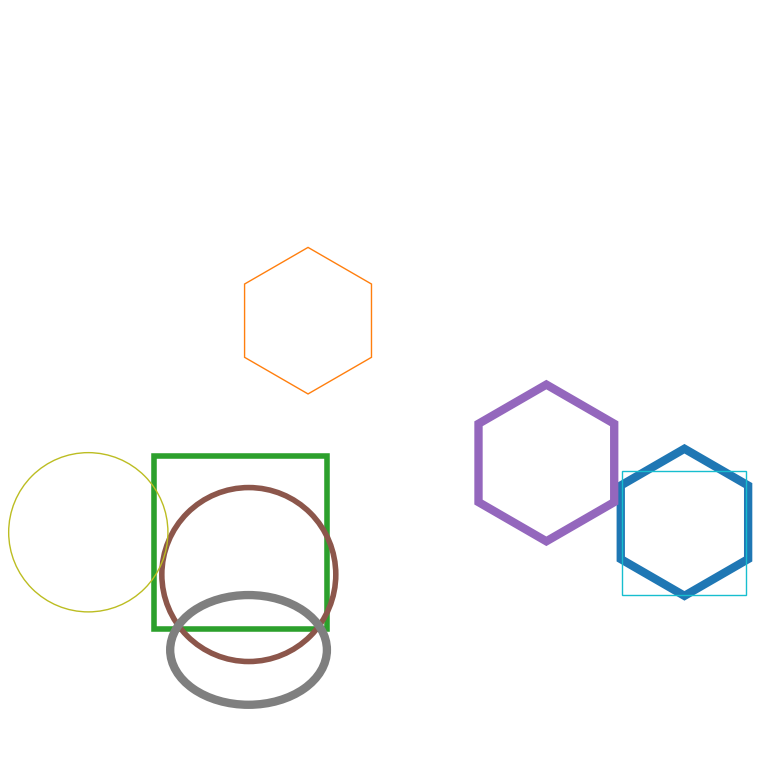[{"shape": "hexagon", "thickness": 3, "radius": 0.48, "center": [0.889, 0.322]}, {"shape": "hexagon", "thickness": 0.5, "radius": 0.48, "center": [0.4, 0.584]}, {"shape": "square", "thickness": 2, "radius": 0.56, "center": [0.312, 0.296]}, {"shape": "hexagon", "thickness": 3, "radius": 0.51, "center": [0.71, 0.399]}, {"shape": "circle", "thickness": 2, "radius": 0.56, "center": [0.323, 0.254]}, {"shape": "oval", "thickness": 3, "radius": 0.51, "center": [0.323, 0.156]}, {"shape": "circle", "thickness": 0.5, "radius": 0.52, "center": [0.115, 0.309]}, {"shape": "square", "thickness": 0.5, "radius": 0.4, "center": [0.889, 0.308]}]